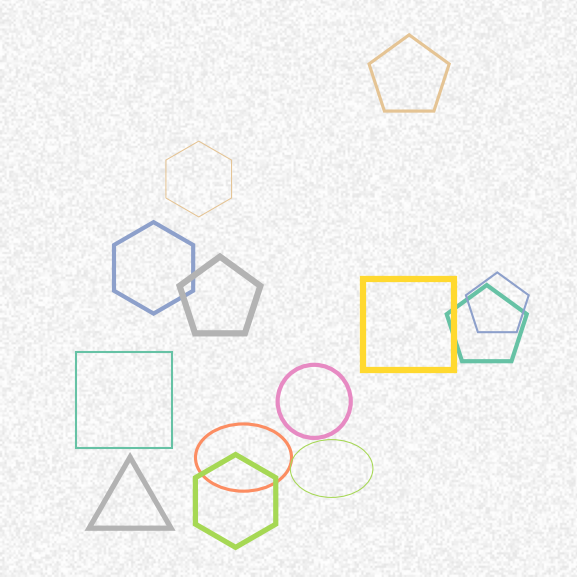[{"shape": "pentagon", "thickness": 2, "radius": 0.36, "center": [0.843, 0.433]}, {"shape": "square", "thickness": 1, "radius": 0.42, "center": [0.215, 0.307]}, {"shape": "oval", "thickness": 1.5, "radius": 0.42, "center": [0.422, 0.207]}, {"shape": "hexagon", "thickness": 2, "radius": 0.4, "center": [0.266, 0.535]}, {"shape": "pentagon", "thickness": 1, "radius": 0.29, "center": [0.861, 0.47]}, {"shape": "circle", "thickness": 2, "radius": 0.32, "center": [0.544, 0.304]}, {"shape": "oval", "thickness": 0.5, "radius": 0.36, "center": [0.574, 0.188]}, {"shape": "hexagon", "thickness": 2.5, "radius": 0.4, "center": [0.408, 0.132]}, {"shape": "square", "thickness": 3, "radius": 0.39, "center": [0.708, 0.437]}, {"shape": "hexagon", "thickness": 0.5, "radius": 0.33, "center": [0.344, 0.689]}, {"shape": "pentagon", "thickness": 1.5, "radius": 0.36, "center": [0.708, 0.866]}, {"shape": "triangle", "thickness": 2.5, "radius": 0.41, "center": [0.225, 0.126]}, {"shape": "pentagon", "thickness": 3, "radius": 0.37, "center": [0.381, 0.481]}]